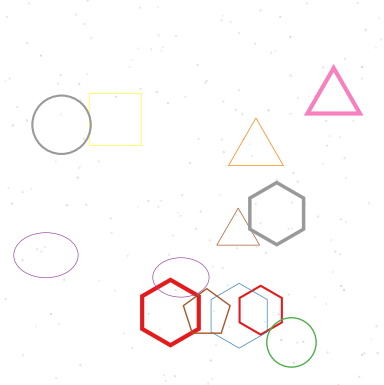[{"shape": "hexagon", "thickness": 1.5, "radius": 0.32, "center": [0.677, 0.194]}, {"shape": "hexagon", "thickness": 3, "radius": 0.42, "center": [0.443, 0.188]}, {"shape": "hexagon", "thickness": 0.5, "radius": 0.42, "center": [0.621, 0.18]}, {"shape": "circle", "thickness": 1, "radius": 0.32, "center": [0.757, 0.111]}, {"shape": "oval", "thickness": 0.5, "radius": 0.42, "center": [0.119, 0.337]}, {"shape": "oval", "thickness": 0.5, "radius": 0.37, "center": [0.47, 0.279]}, {"shape": "triangle", "thickness": 0.5, "radius": 0.41, "center": [0.665, 0.611]}, {"shape": "square", "thickness": 0.5, "radius": 0.33, "center": [0.299, 0.692]}, {"shape": "pentagon", "thickness": 1, "radius": 0.32, "center": [0.537, 0.186]}, {"shape": "triangle", "thickness": 0.5, "radius": 0.32, "center": [0.619, 0.395]}, {"shape": "triangle", "thickness": 3, "radius": 0.39, "center": [0.867, 0.745]}, {"shape": "hexagon", "thickness": 2.5, "radius": 0.4, "center": [0.719, 0.445]}, {"shape": "circle", "thickness": 1.5, "radius": 0.38, "center": [0.16, 0.676]}]